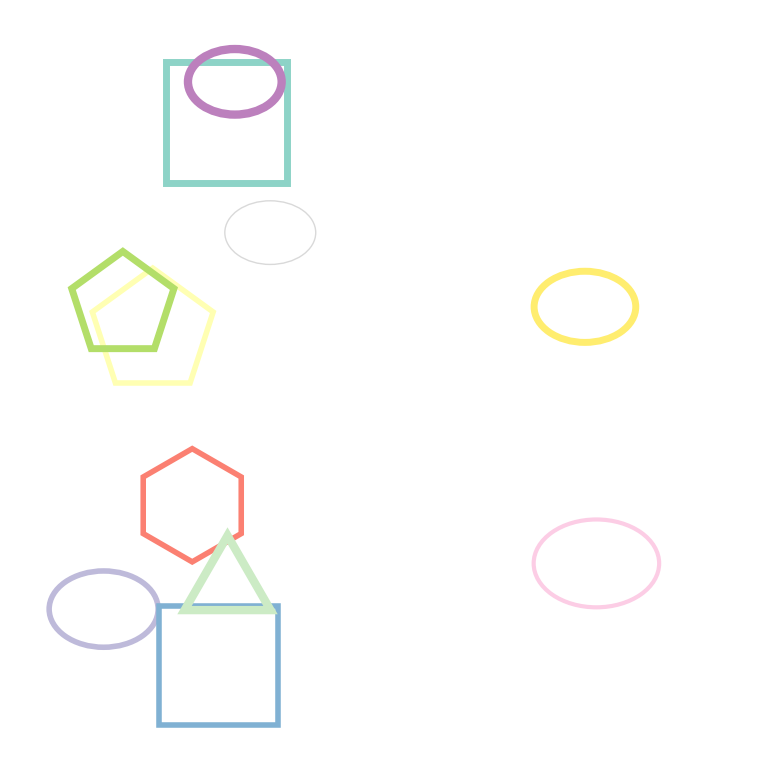[{"shape": "square", "thickness": 2.5, "radius": 0.39, "center": [0.294, 0.841]}, {"shape": "pentagon", "thickness": 2, "radius": 0.41, "center": [0.198, 0.569]}, {"shape": "oval", "thickness": 2, "radius": 0.35, "center": [0.135, 0.209]}, {"shape": "hexagon", "thickness": 2, "radius": 0.37, "center": [0.25, 0.344]}, {"shape": "square", "thickness": 2, "radius": 0.39, "center": [0.284, 0.135]}, {"shape": "pentagon", "thickness": 2.5, "radius": 0.35, "center": [0.16, 0.604]}, {"shape": "oval", "thickness": 1.5, "radius": 0.41, "center": [0.775, 0.268]}, {"shape": "oval", "thickness": 0.5, "radius": 0.3, "center": [0.351, 0.698]}, {"shape": "oval", "thickness": 3, "radius": 0.3, "center": [0.305, 0.894]}, {"shape": "triangle", "thickness": 3, "radius": 0.32, "center": [0.295, 0.24]}, {"shape": "oval", "thickness": 2.5, "radius": 0.33, "center": [0.76, 0.602]}]